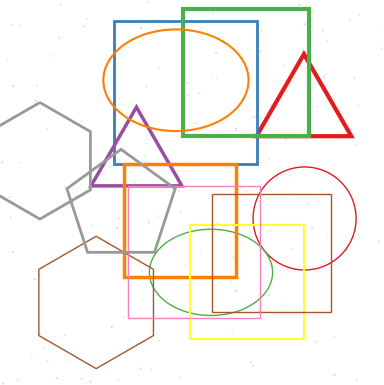[{"shape": "triangle", "thickness": 3, "radius": 0.71, "center": [0.789, 0.717]}, {"shape": "circle", "thickness": 1, "radius": 0.67, "center": [0.791, 0.433]}, {"shape": "square", "thickness": 2, "radius": 0.93, "center": [0.482, 0.76]}, {"shape": "square", "thickness": 3, "radius": 0.82, "center": [0.639, 0.812]}, {"shape": "oval", "thickness": 1, "radius": 0.8, "center": [0.548, 0.293]}, {"shape": "triangle", "thickness": 2.5, "radius": 0.68, "center": [0.354, 0.585]}, {"shape": "oval", "thickness": 1.5, "radius": 0.94, "center": [0.457, 0.792]}, {"shape": "square", "thickness": 2.5, "radius": 0.73, "center": [0.467, 0.428]}, {"shape": "square", "thickness": 1.5, "radius": 0.74, "center": [0.642, 0.268]}, {"shape": "hexagon", "thickness": 1, "radius": 0.86, "center": [0.25, 0.214]}, {"shape": "square", "thickness": 1, "radius": 0.77, "center": [0.706, 0.342]}, {"shape": "square", "thickness": 1, "radius": 0.86, "center": [0.504, 0.345]}, {"shape": "hexagon", "thickness": 2, "radius": 0.76, "center": [0.104, 0.582]}, {"shape": "pentagon", "thickness": 2, "radius": 0.74, "center": [0.314, 0.464]}]